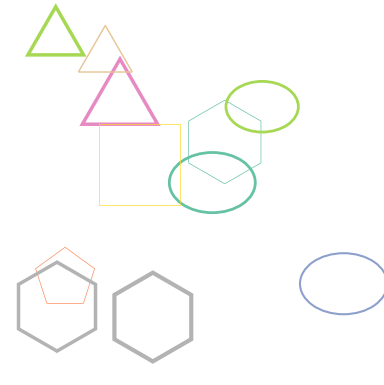[{"shape": "oval", "thickness": 2, "radius": 0.56, "center": [0.551, 0.526]}, {"shape": "hexagon", "thickness": 0.5, "radius": 0.54, "center": [0.584, 0.631]}, {"shape": "pentagon", "thickness": 0.5, "radius": 0.4, "center": [0.169, 0.277]}, {"shape": "oval", "thickness": 1.5, "radius": 0.57, "center": [0.893, 0.263]}, {"shape": "triangle", "thickness": 2.5, "radius": 0.56, "center": [0.312, 0.734]}, {"shape": "oval", "thickness": 2, "radius": 0.47, "center": [0.681, 0.723]}, {"shape": "triangle", "thickness": 2.5, "radius": 0.42, "center": [0.145, 0.899]}, {"shape": "square", "thickness": 0.5, "radius": 0.52, "center": [0.363, 0.572]}, {"shape": "triangle", "thickness": 1, "radius": 0.4, "center": [0.274, 0.853]}, {"shape": "hexagon", "thickness": 2.5, "radius": 0.58, "center": [0.148, 0.204]}, {"shape": "hexagon", "thickness": 3, "radius": 0.58, "center": [0.397, 0.176]}]